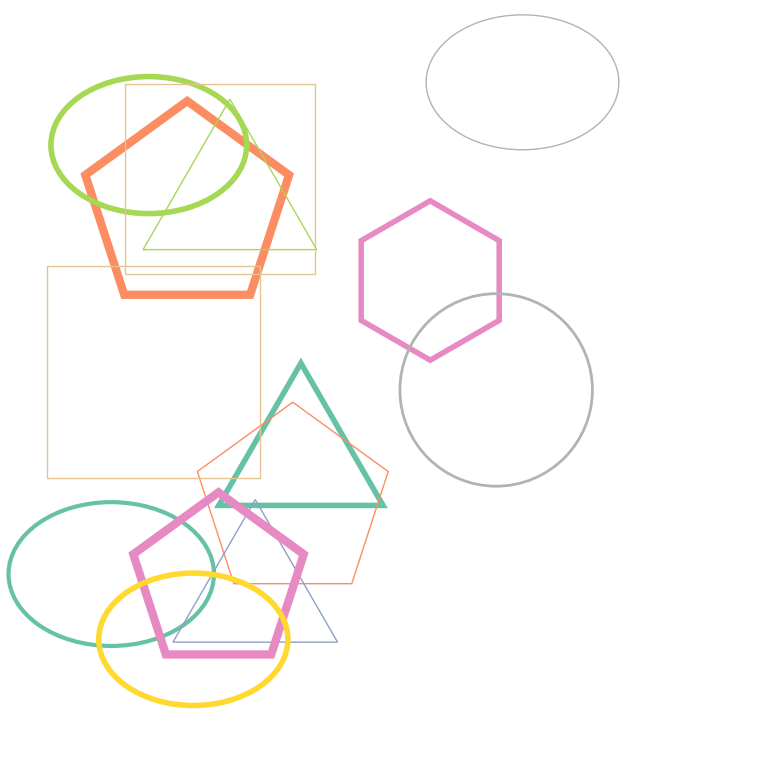[{"shape": "triangle", "thickness": 2, "radius": 0.62, "center": [0.391, 0.405]}, {"shape": "oval", "thickness": 1.5, "radius": 0.67, "center": [0.144, 0.254]}, {"shape": "pentagon", "thickness": 0.5, "radius": 0.65, "center": [0.38, 0.347]}, {"shape": "pentagon", "thickness": 3, "radius": 0.7, "center": [0.243, 0.73]}, {"shape": "triangle", "thickness": 0.5, "radius": 0.62, "center": [0.332, 0.228]}, {"shape": "hexagon", "thickness": 2, "radius": 0.52, "center": [0.559, 0.636]}, {"shape": "pentagon", "thickness": 3, "radius": 0.58, "center": [0.284, 0.244]}, {"shape": "triangle", "thickness": 0.5, "radius": 0.65, "center": [0.299, 0.741]}, {"shape": "oval", "thickness": 2, "radius": 0.64, "center": [0.193, 0.812]}, {"shape": "oval", "thickness": 2, "radius": 0.61, "center": [0.251, 0.17]}, {"shape": "square", "thickness": 0.5, "radius": 0.62, "center": [0.286, 0.768]}, {"shape": "square", "thickness": 0.5, "radius": 0.69, "center": [0.199, 0.517]}, {"shape": "circle", "thickness": 1, "radius": 0.63, "center": [0.644, 0.494]}, {"shape": "oval", "thickness": 0.5, "radius": 0.63, "center": [0.679, 0.893]}]